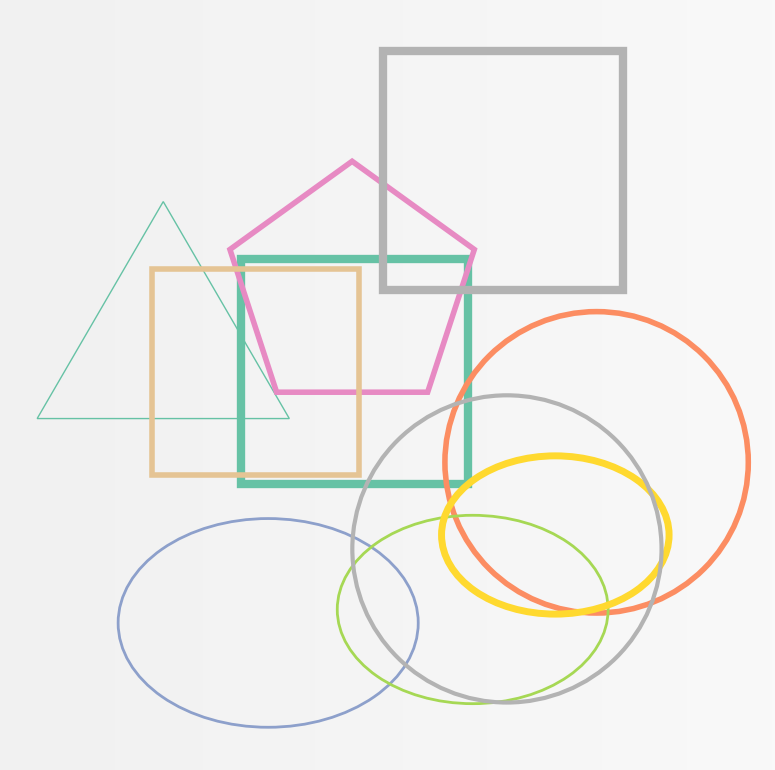[{"shape": "triangle", "thickness": 0.5, "radius": 0.94, "center": [0.211, 0.55]}, {"shape": "square", "thickness": 3, "radius": 0.73, "center": [0.458, 0.518]}, {"shape": "circle", "thickness": 2, "radius": 0.98, "center": [0.77, 0.4]}, {"shape": "oval", "thickness": 1, "radius": 0.97, "center": [0.346, 0.191]}, {"shape": "pentagon", "thickness": 2, "radius": 0.83, "center": [0.454, 0.625]}, {"shape": "oval", "thickness": 1, "radius": 0.87, "center": [0.61, 0.208]}, {"shape": "oval", "thickness": 2.5, "radius": 0.73, "center": [0.717, 0.305]}, {"shape": "square", "thickness": 2, "radius": 0.67, "center": [0.33, 0.517]}, {"shape": "circle", "thickness": 1.5, "radius": 1.0, "center": [0.654, 0.287]}, {"shape": "square", "thickness": 3, "radius": 0.77, "center": [0.649, 0.779]}]